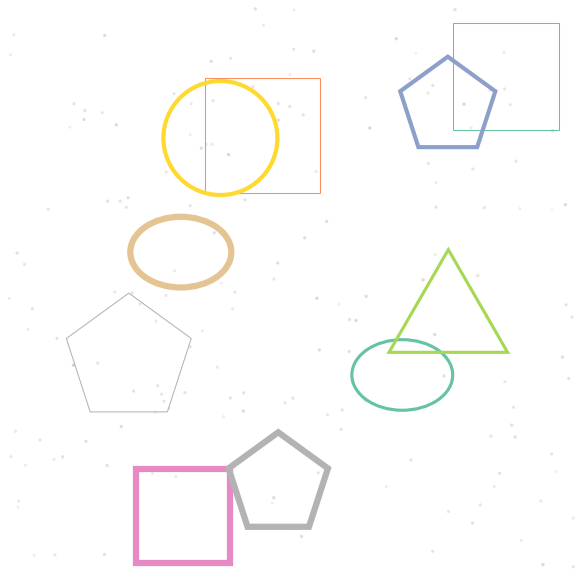[{"shape": "oval", "thickness": 1.5, "radius": 0.44, "center": [0.697, 0.35]}, {"shape": "square", "thickness": 0.5, "radius": 0.46, "center": [0.876, 0.867]}, {"shape": "square", "thickness": 0.5, "radius": 0.5, "center": [0.455, 0.765]}, {"shape": "pentagon", "thickness": 2, "radius": 0.43, "center": [0.775, 0.814]}, {"shape": "square", "thickness": 3, "radius": 0.41, "center": [0.318, 0.105]}, {"shape": "triangle", "thickness": 1.5, "radius": 0.59, "center": [0.776, 0.448]}, {"shape": "circle", "thickness": 2, "radius": 0.49, "center": [0.382, 0.76]}, {"shape": "oval", "thickness": 3, "radius": 0.44, "center": [0.313, 0.563]}, {"shape": "pentagon", "thickness": 0.5, "radius": 0.57, "center": [0.223, 0.378]}, {"shape": "pentagon", "thickness": 3, "radius": 0.45, "center": [0.482, 0.16]}]